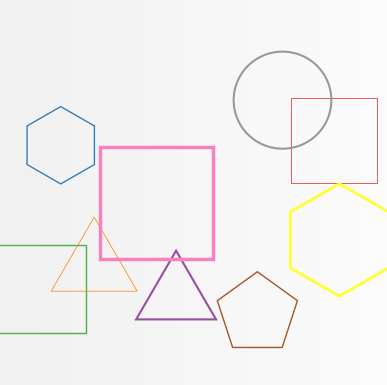[{"shape": "square", "thickness": 0.5, "radius": 0.55, "center": [0.862, 0.635]}, {"shape": "hexagon", "thickness": 1, "radius": 0.5, "center": [0.157, 0.623]}, {"shape": "square", "thickness": 1, "radius": 0.57, "center": [0.106, 0.249]}, {"shape": "triangle", "thickness": 1.5, "radius": 0.6, "center": [0.454, 0.23]}, {"shape": "triangle", "thickness": 0.5, "radius": 0.64, "center": [0.243, 0.308]}, {"shape": "hexagon", "thickness": 2, "radius": 0.73, "center": [0.876, 0.377]}, {"shape": "pentagon", "thickness": 1, "radius": 0.54, "center": [0.664, 0.185]}, {"shape": "square", "thickness": 2.5, "radius": 0.73, "center": [0.403, 0.473]}, {"shape": "circle", "thickness": 1.5, "radius": 0.63, "center": [0.729, 0.74]}]